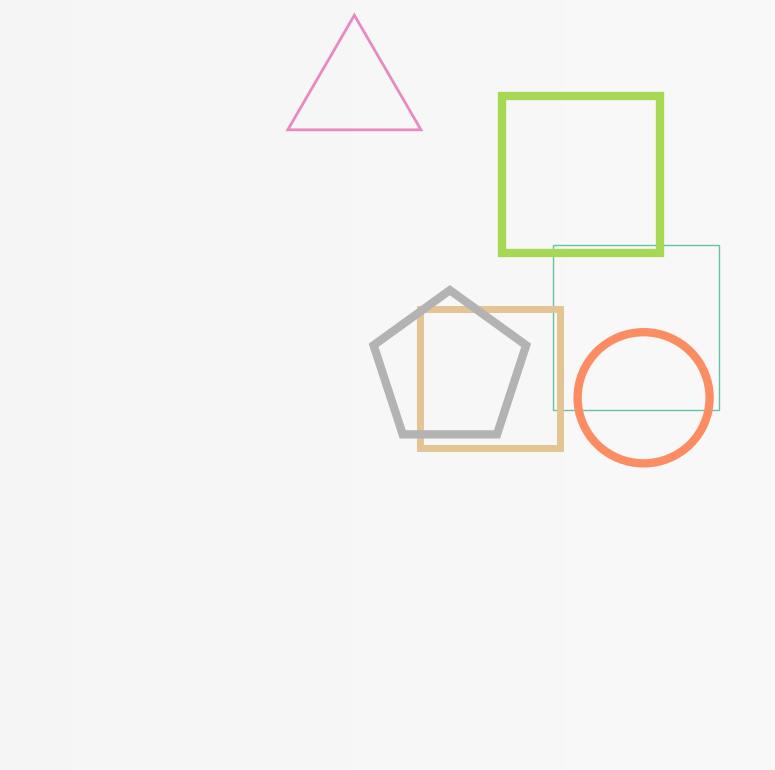[{"shape": "square", "thickness": 0.5, "radius": 0.53, "center": [0.821, 0.575]}, {"shape": "circle", "thickness": 3, "radius": 0.43, "center": [0.83, 0.483]}, {"shape": "triangle", "thickness": 1, "radius": 0.5, "center": [0.457, 0.881]}, {"shape": "square", "thickness": 3, "radius": 0.51, "center": [0.749, 0.773]}, {"shape": "square", "thickness": 2.5, "radius": 0.45, "center": [0.632, 0.509]}, {"shape": "pentagon", "thickness": 3, "radius": 0.52, "center": [0.58, 0.52]}]